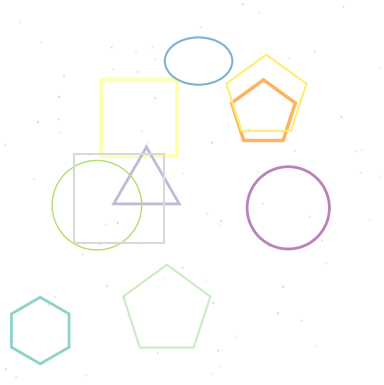[{"shape": "hexagon", "thickness": 2, "radius": 0.43, "center": [0.105, 0.141]}, {"shape": "square", "thickness": 3, "radius": 0.49, "center": [0.361, 0.693]}, {"shape": "triangle", "thickness": 2, "radius": 0.49, "center": [0.38, 0.52]}, {"shape": "oval", "thickness": 1.5, "radius": 0.44, "center": [0.516, 0.841]}, {"shape": "pentagon", "thickness": 2.5, "radius": 0.44, "center": [0.684, 0.706]}, {"shape": "circle", "thickness": 1, "radius": 0.58, "center": [0.252, 0.467]}, {"shape": "square", "thickness": 1.5, "radius": 0.58, "center": [0.309, 0.485]}, {"shape": "circle", "thickness": 2, "radius": 0.53, "center": [0.749, 0.46]}, {"shape": "pentagon", "thickness": 1.5, "radius": 0.59, "center": [0.433, 0.193]}, {"shape": "pentagon", "thickness": 1.5, "radius": 0.55, "center": [0.692, 0.749]}]